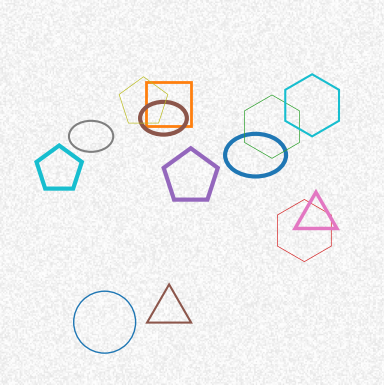[{"shape": "oval", "thickness": 3, "radius": 0.4, "center": [0.664, 0.597]}, {"shape": "circle", "thickness": 1, "radius": 0.4, "center": [0.272, 0.163]}, {"shape": "square", "thickness": 2, "radius": 0.29, "center": [0.438, 0.73]}, {"shape": "hexagon", "thickness": 0.5, "radius": 0.41, "center": [0.706, 0.671]}, {"shape": "hexagon", "thickness": 0.5, "radius": 0.4, "center": [0.791, 0.401]}, {"shape": "pentagon", "thickness": 3, "radius": 0.37, "center": [0.495, 0.541]}, {"shape": "oval", "thickness": 3, "radius": 0.3, "center": [0.425, 0.693]}, {"shape": "triangle", "thickness": 1.5, "radius": 0.33, "center": [0.439, 0.195]}, {"shape": "triangle", "thickness": 2.5, "radius": 0.31, "center": [0.821, 0.438]}, {"shape": "oval", "thickness": 1.5, "radius": 0.29, "center": [0.237, 0.646]}, {"shape": "pentagon", "thickness": 0.5, "radius": 0.33, "center": [0.373, 0.734]}, {"shape": "pentagon", "thickness": 3, "radius": 0.31, "center": [0.154, 0.56]}, {"shape": "hexagon", "thickness": 1.5, "radius": 0.4, "center": [0.811, 0.726]}]